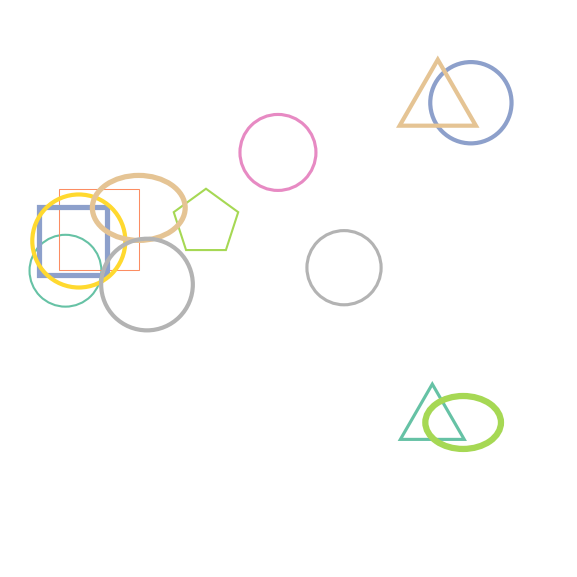[{"shape": "triangle", "thickness": 1.5, "radius": 0.32, "center": [0.749, 0.27]}, {"shape": "circle", "thickness": 1, "radius": 0.31, "center": [0.113, 0.53]}, {"shape": "square", "thickness": 0.5, "radius": 0.35, "center": [0.171, 0.602]}, {"shape": "circle", "thickness": 2, "radius": 0.35, "center": [0.815, 0.821]}, {"shape": "square", "thickness": 2.5, "radius": 0.29, "center": [0.126, 0.582]}, {"shape": "circle", "thickness": 1.5, "radius": 0.33, "center": [0.481, 0.735]}, {"shape": "oval", "thickness": 3, "radius": 0.33, "center": [0.802, 0.268]}, {"shape": "pentagon", "thickness": 1, "radius": 0.29, "center": [0.357, 0.614]}, {"shape": "circle", "thickness": 2, "radius": 0.4, "center": [0.136, 0.582]}, {"shape": "oval", "thickness": 2.5, "radius": 0.4, "center": [0.24, 0.639]}, {"shape": "triangle", "thickness": 2, "radius": 0.38, "center": [0.758, 0.82]}, {"shape": "circle", "thickness": 2, "radius": 0.4, "center": [0.255, 0.506]}, {"shape": "circle", "thickness": 1.5, "radius": 0.32, "center": [0.596, 0.536]}]